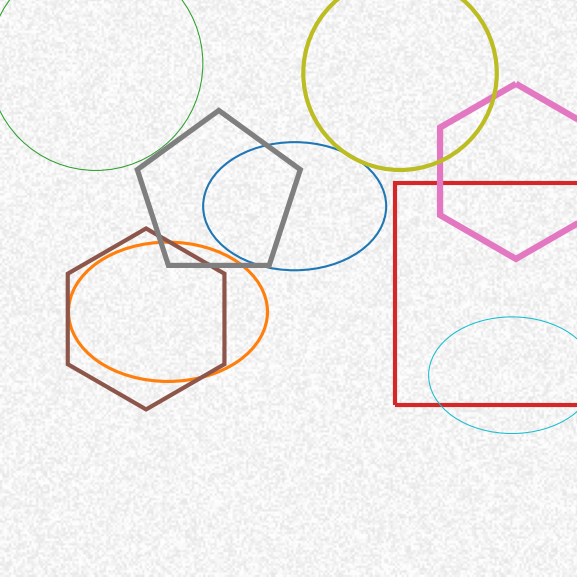[{"shape": "oval", "thickness": 1, "radius": 0.79, "center": [0.51, 0.642]}, {"shape": "oval", "thickness": 1.5, "radius": 0.86, "center": [0.291, 0.459]}, {"shape": "circle", "thickness": 0.5, "radius": 0.93, "center": [0.166, 0.889]}, {"shape": "square", "thickness": 2, "radius": 0.96, "center": [0.875, 0.49]}, {"shape": "hexagon", "thickness": 2, "radius": 0.78, "center": [0.253, 0.447]}, {"shape": "hexagon", "thickness": 3, "radius": 0.76, "center": [0.893, 0.702]}, {"shape": "pentagon", "thickness": 2.5, "radius": 0.74, "center": [0.379, 0.66]}, {"shape": "circle", "thickness": 2, "radius": 0.84, "center": [0.693, 0.872]}, {"shape": "oval", "thickness": 0.5, "radius": 0.72, "center": [0.886, 0.349]}]